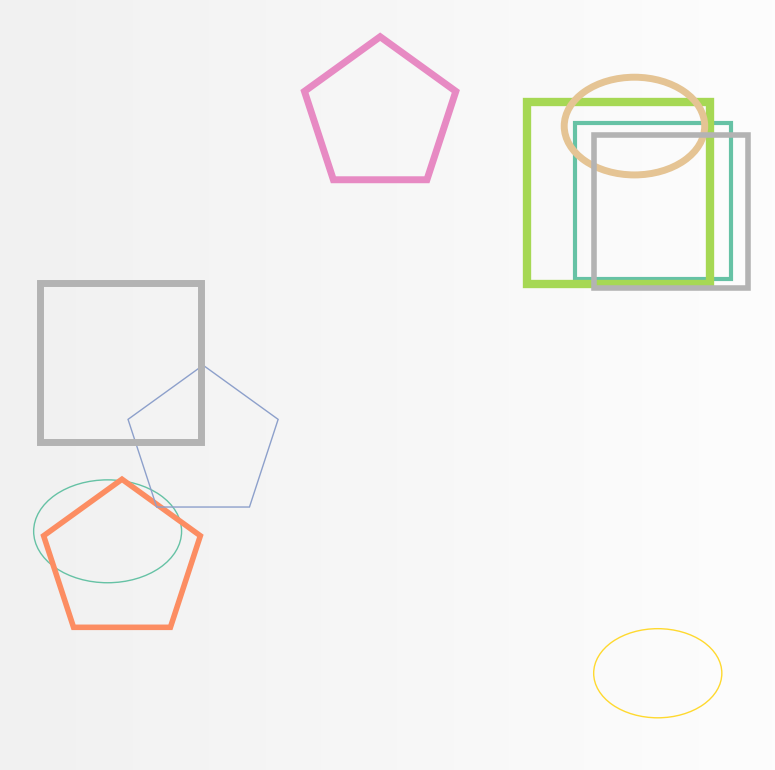[{"shape": "square", "thickness": 1.5, "radius": 0.51, "center": [0.843, 0.739]}, {"shape": "oval", "thickness": 0.5, "radius": 0.48, "center": [0.139, 0.31]}, {"shape": "pentagon", "thickness": 2, "radius": 0.53, "center": [0.157, 0.271]}, {"shape": "pentagon", "thickness": 0.5, "radius": 0.51, "center": [0.262, 0.424]}, {"shape": "pentagon", "thickness": 2.5, "radius": 0.51, "center": [0.491, 0.85]}, {"shape": "square", "thickness": 3, "radius": 0.59, "center": [0.798, 0.75]}, {"shape": "oval", "thickness": 0.5, "radius": 0.41, "center": [0.849, 0.126]}, {"shape": "oval", "thickness": 2.5, "radius": 0.45, "center": [0.819, 0.836]}, {"shape": "square", "thickness": 2.5, "radius": 0.52, "center": [0.155, 0.529]}, {"shape": "square", "thickness": 2, "radius": 0.5, "center": [0.866, 0.725]}]